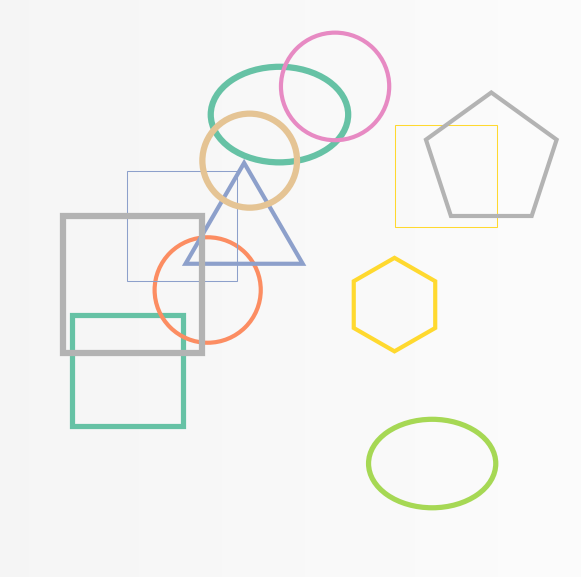[{"shape": "square", "thickness": 2.5, "radius": 0.48, "center": [0.219, 0.357]}, {"shape": "oval", "thickness": 3, "radius": 0.59, "center": [0.481, 0.801]}, {"shape": "circle", "thickness": 2, "radius": 0.46, "center": [0.357, 0.497]}, {"shape": "triangle", "thickness": 2, "radius": 0.58, "center": [0.42, 0.601]}, {"shape": "square", "thickness": 0.5, "radius": 0.48, "center": [0.313, 0.608]}, {"shape": "circle", "thickness": 2, "radius": 0.47, "center": [0.576, 0.849]}, {"shape": "oval", "thickness": 2.5, "radius": 0.55, "center": [0.743, 0.196]}, {"shape": "square", "thickness": 0.5, "radius": 0.44, "center": [0.768, 0.695]}, {"shape": "hexagon", "thickness": 2, "radius": 0.4, "center": [0.679, 0.472]}, {"shape": "circle", "thickness": 3, "radius": 0.41, "center": [0.43, 0.721]}, {"shape": "square", "thickness": 3, "radius": 0.6, "center": [0.227, 0.507]}, {"shape": "pentagon", "thickness": 2, "radius": 0.59, "center": [0.845, 0.721]}]